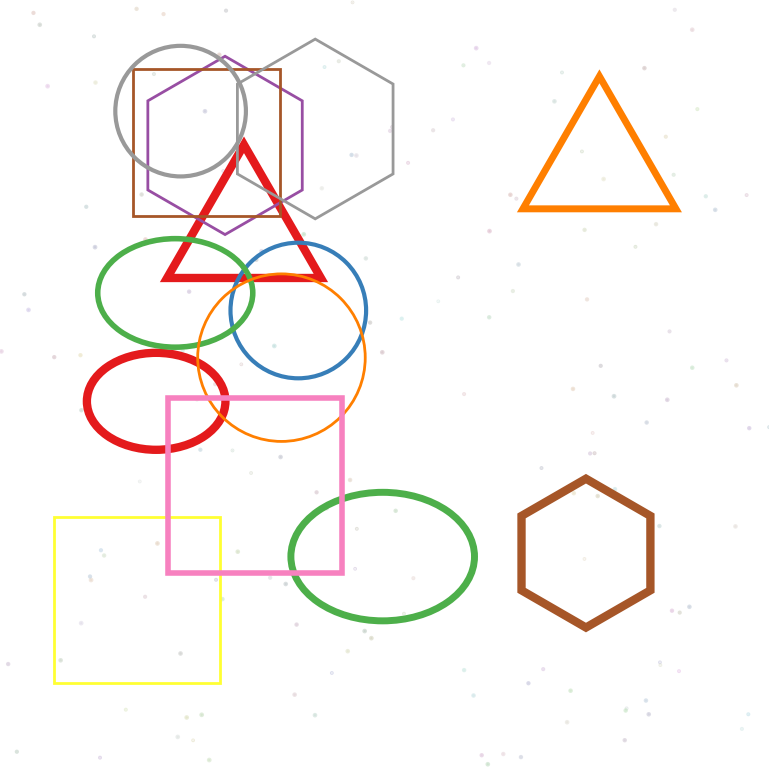[{"shape": "oval", "thickness": 3, "radius": 0.45, "center": [0.203, 0.479]}, {"shape": "triangle", "thickness": 3, "radius": 0.58, "center": [0.317, 0.697]}, {"shape": "circle", "thickness": 1.5, "radius": 0.44, "center": [0.387, 0.597]}, {"shape": "oval", "thickness": 2, "radius": 0.5, "center": [0.228, 0.62]}, {"shape": "oval", "thickness": 2.5, "radius": 0.6, "center": [0.497, 0.277]}, {"shape": "hexagon", "thickness": 1, "radius": 0.58, "center": [0.292, 0.811]}, {"shape": "triangle", "thickness": 2.5, "radius": 0.57, "center": [0.778, 0.786]}, {"shape": "circle", "thickness": 1, "radius": 0.54, "center": [0.366, 0.536]}, {"shape": "square", "thickness": 1, "radius": 0.54, "center": [0.177, 0.22]}, {"shape": "hexagon", "thickness": 3, "radius": 0.48, "center": [0.761, 0.282]}, {"shape": "square", "thickness": 1, "radius": 0.48, "center": [0.268, 0.815]}, {"shape": "square", "thickness": 2, "radius": 0.57, "center": [0.332, 0.37]}, {"shape": "hexagon", "thickness": 1, "radius": 0.58, "center": [0.409, 0.832]}, {"shape": "circle", "thickness": 1.5, "radius": 0.42, "center": [0.235, 0.856]}]